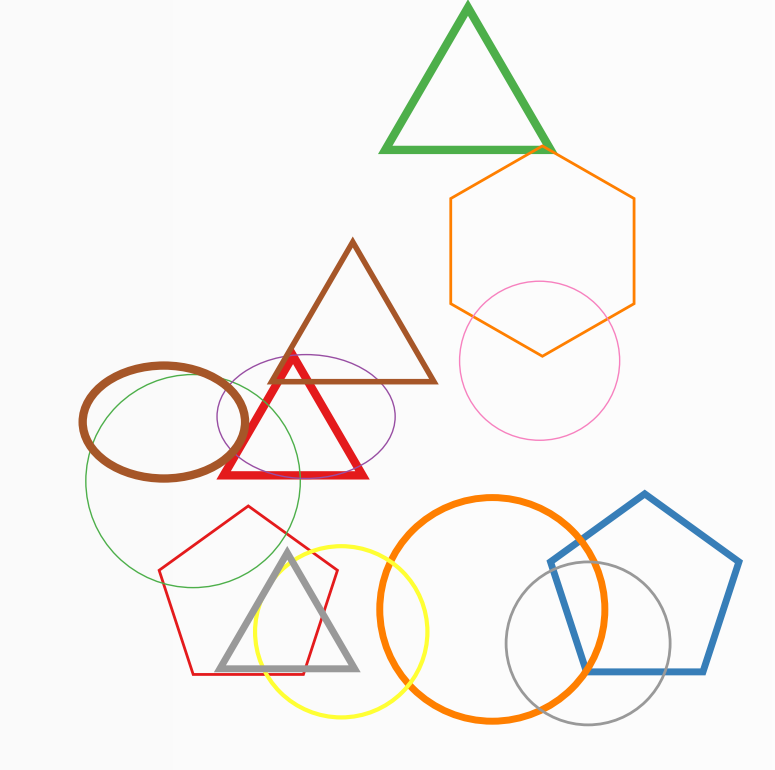[{"shape": "pentagon", "thickness": 1, "radius": 0.6, "center": [0.32, 0.222]}, {"shape": "triangle", "thickness": 3, "radius": 0.52, "center": [0.378, 0.434]}, {"shape": "pentagon", "thickness": 2.5, "radius": 0.64, "center": [0.832, 0.231]}, {"shape": "circle", "thickness": 0.5, "radius": 0.69, "center": [0.249, 0.375]}, {"shape": "triangle", "thickness": 3, "radius": 0.62, "center": [0.604, 0.867]}, {"shape": "oval", "thickness": 0.5, "radius": 0.57, "center": [0.395, 0.459]}, {"shape": "hexagon", "thickness": 1, "radius": 0.68, "center": [0.7, 0.674]}, {"shape": "circle", "thickness": 2.5, "radius": 0.73, "center": [0.635, 0.209]}, {"shape": "circle", "thickness": 1.5, "radius": 0.56, "center": [0.44, 0.179]}, {"shape": "triangle", "thickness": 2, "radius": 0.6, "center": [0.455, 0.565]}, {"shape": "oval", "thickness": 3, "radius": 0.52, "center": [0.211, 0.452]}, {"shape": "circle", "thickness": 0.5, "radius": 0.52, "center": [0.696, 0.531]}, {"shape": "triangle", "thickness": 2.5, "radius": 0.5, "center": [0.371, 0.182]}, {"shape": "circle", "thickness": 1, "radius": 0.53, "center": [0.759, 0.164]}]